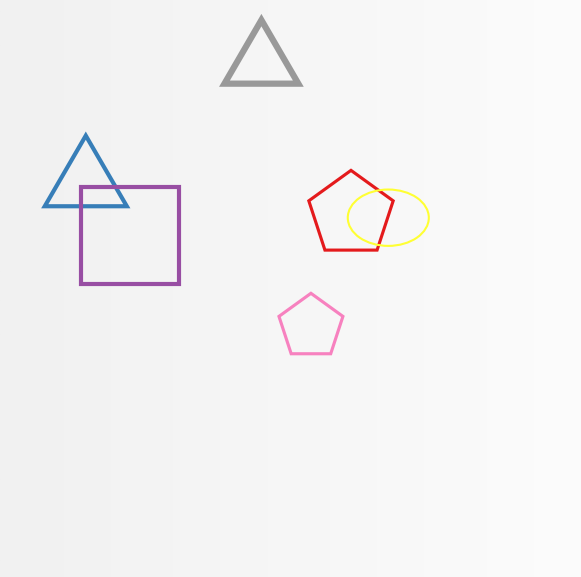[{"shape": "pentagon", "thickness": 1.5, "radius": 0.38, "center": [0.604, 0.628]}, {"shape": "triangle", "thickness": 2, "radius": 0.41, "center": [0.148, 0.683]}, {"shape": "square", "thickness": 2, "radius": 0.42, "center": [0.224, 0.591]}, {"shape": "oval", "thickness": 1, "radius": 0.35, "center": [0.668, 0.622]}, {"shape": "pentagon", "thickness": 1.5, "radius": 0.29, "center": [0.535, 0.433]}, {"shape": "triangle", "thickness": 3, "radius": 0.37, "center": [0.45, 0.891]}]